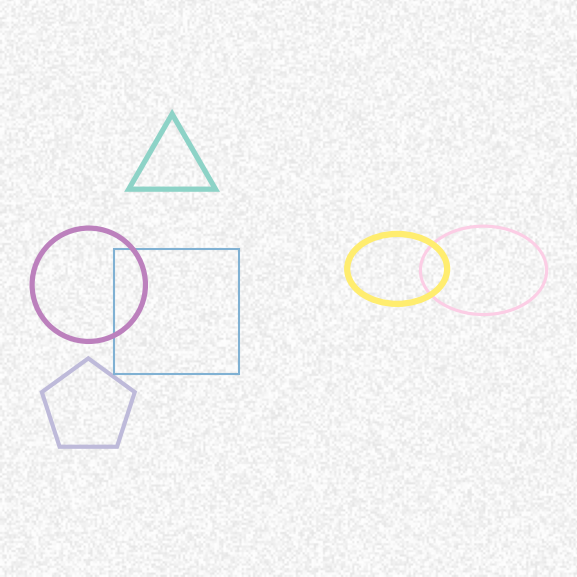[{"shape": "triangle", "thickness": 2.5, "radius": 0.43, "center": [0.298, 0.715]}, {"shape": "pentagon", "thickness": 2, "radius": 0.42, "center": [0.153, 0.294]}, {"shape": "square", "thickness": 1, "radius": 0.54, "center": [0.306, 0.46]}, {"shape": "oval", "thickness": 1.5, "radius": 0.55, "center": [0.837, 0.531]}, {"shape": "circle", "thickness": 2.5, "radius": 0.49, "center": [0.154, 0.506]}, {"shape": "oval", "thickness": 3, "radius": 0.43, "center": [0.688, 0.534]}]